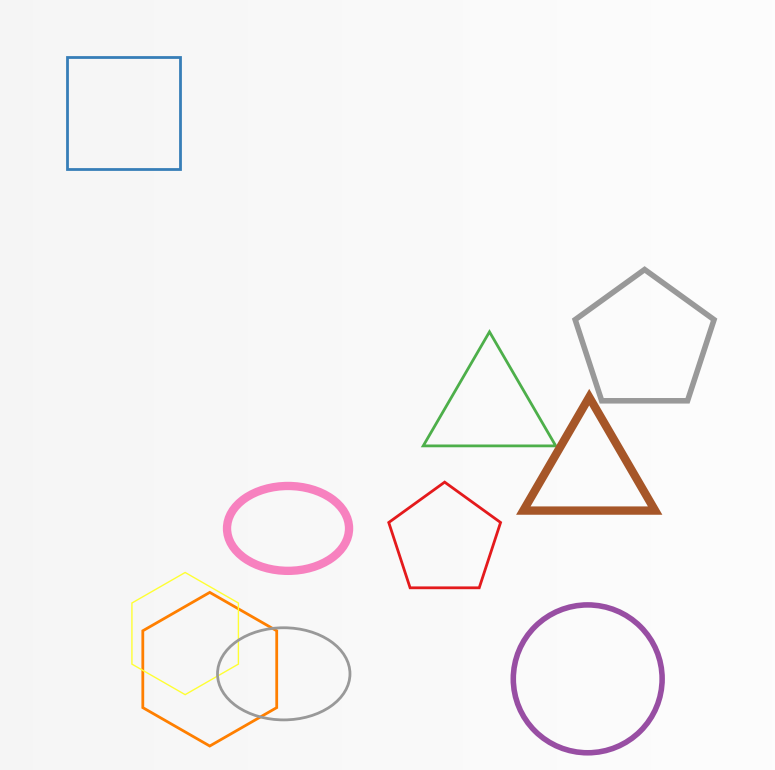[{"shape": "pentagon", "thickness": 1, "radius": 0.38, "center": [0.574, 0.298]}, {"shape": "square", "thickness": 1, "radius": 0.36, "center": [0.16, 0.853]}, {"shape": "triangle", "thickness": 1, "radius": 0.49, "center": [0.632, 0.47]}, {"shape": "circle", "thickness": 2, "radius": 0.48, "center": [0.758, 0.118]}, {"shape": "hexagon", "thickness": 1, "radius": 0.5, "center": [0.271, 0.131]}, {"shape": "hexagon", "thickness": 0.5, "radius": 0.4, "center": [0.239, 0.177]}, {"shape": "triangle", "thickness": 3, "radius": 0.49, "center": [0.76, 0.386]}, {"shape": "oval", "thickness": 3, "radius": 0.39, "center": [0.372, 0.314]}, {"shape": "oval", "thickness": 1, "radius": 0.43, "center": [0.366, 0.125]}, {"shape": "pentagon", "thickness": 2, "radius": 0.47, "center": [0.832, 0.556]}]